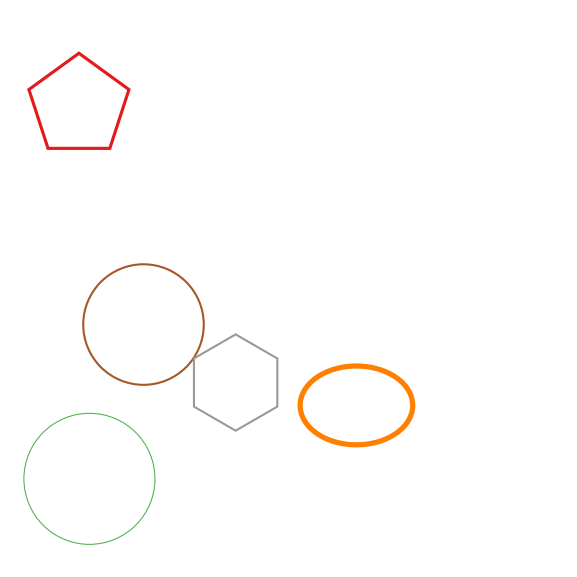[{"shape": "pentagon", "thickness": 1.5, "radius": 0.46, "center": [0.137, 0.816]}, {"shape": "circle", "thickness": 0.5, "radius": 0.57, "center": [0.155, 0.17]}, {"shape": "oval", "thickness": 2.5, "radius": 0.49, "center": [0.617, 0.297]}, {"shape": "circle", "thickness": 1, "radius": 0.52, "center": [0.248, 0.437]}, {"shape": "hexagon", "thickness": 1, "radius": 0.42, "center": [0.408, 0.337]}]